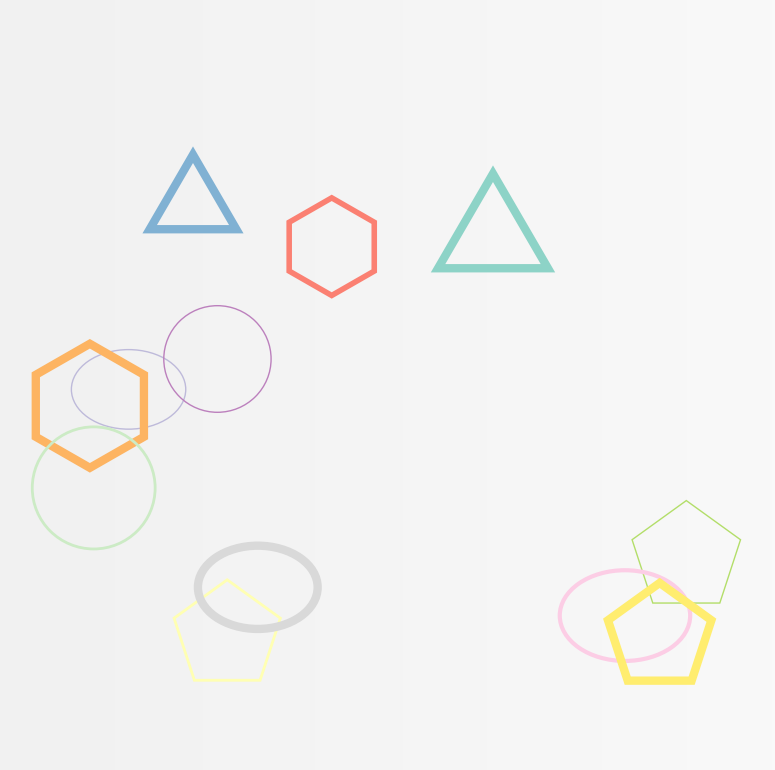[{"shape": "triangle", "thickness": 3, "radius": 0.41, "center": [0.636, 0.693]}, {"shape": "pentagon", "thickness": 1, "radius": 0.36, "center": [0.293, 0.175]}, {"shape": "oval", "thickness": 0.5, "radius": 0.37, "center": [0.166, 0.494]}, {"shape": "hexagon", "thickness": 2, "radius": 0.32, "center": [0.428, 0.68]}, {"shape": "triangle", "thickness": 3, "radius": 0.32, "center": [0.249, 0.735]}, {"shape": "hexagon", "thickness": 3, "radius": 0.4, "center": [0.116, 0.473]}, {"shape": "pentagon", "thickness": 0.5, "radius": 0.37, "center": [0.886, 0.276]}, {"shape": "oval", "thickness": 1.5, "radius": 0.42, "center": [0.806, 0.201]}, {"shape": "oval", "thickness": 3, "radius": 0.39, "center": [0.333, 0.237]}, {"shape": "circle", "thickness": 0.5, "radius": 0.35, "center": [0.281, 0.534]}, {"shape": "circle", "thickness": 1, "radius": 0.4, "center": [0.121, 0.366]}, {"shape": "pentagon", "thickness": 3, "radius": 0.35, "center": [0.851, 0.173]}]